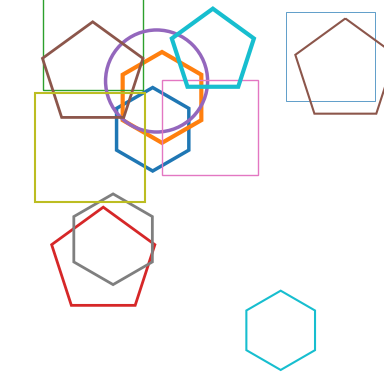[{"shape": "hexagon", "thickness": 2.5, "radius": 0.54, "center": [0.397, 0.664]}, {"shape": "square", "thickness": 0.5, "radius": 0.58, "center": [0.859, 0.854]}, {"shape": "hexagon", "thickness": 3, "radius": 0.59, "center": [0.421, 0.747]}, {"shape": "square", "thickness": 1, "radius": 0.65, "center": [0.242, 0.895]}, {"shape": "pentagon", "thickness": 2, "radius": 0.7, "center": [0.268, 0.321]}, {"shape": "circle", "thickness": 2.5, "radius": 0.66, "center": [0.407, 0.79]}, {"shape": "pentagon", "thickness": 2, "radius": 0.69, "center": [0.241, 0.806]}, {"shape": "pentagon", "thickness": 1.5, "radius": 0.68, "center": [0.897, 0.815]}, {"shape": "square", "thickness": 1, "radius": 0.62, "center": [0.546, 0.669]}, {"shape": "hexagon", "thickness": 2, "radius": 0.59, "center": [0.294, 0.379]}, {"shape": "square", "thickness": 1.5, "radius": 0.71, "center": [0.234, 0.617]}, {"shape": "hexagon", "thickness": 1.5, "radius": 0.51, "center": [0.729, 0.142]}, {"shape": "pentagon", "thickness": 3, "radius": 0.56, "center": [0.553, 0.865]}]